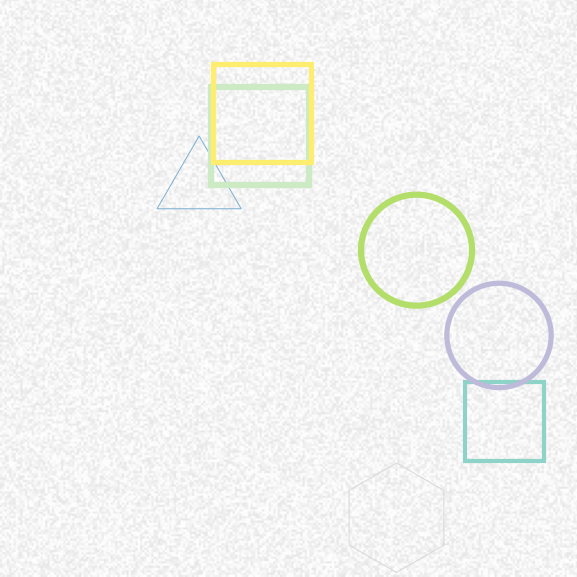[{"shape": "square", "thickness": 2, "radius": 0.34, "center": [0.874, 0.269]}, {"shape": "circle", "thickness": 2.5, "radius": 0.45, "center": [0.864, 0.418]}, {"shape": "triangle", "thickness": 0.5, "radius": 0.42, "center": [0.345, 0.68]}, {"shape": "circle", "thickness": 3, "radius": 0.48, "center": [0.721, 0.566]}, {"shape": "hexagon", "thickness": 0.5, "radius": 0.47, "center": [0.687, 0.103]}, {"shape": "square", "thickness": 3, "radius": 0.42, "center": [0.45, 0.764]}, {"shape": "square", "thickness": 2.5, "radius": 0.43, "center": [0.453, 0.803]}]